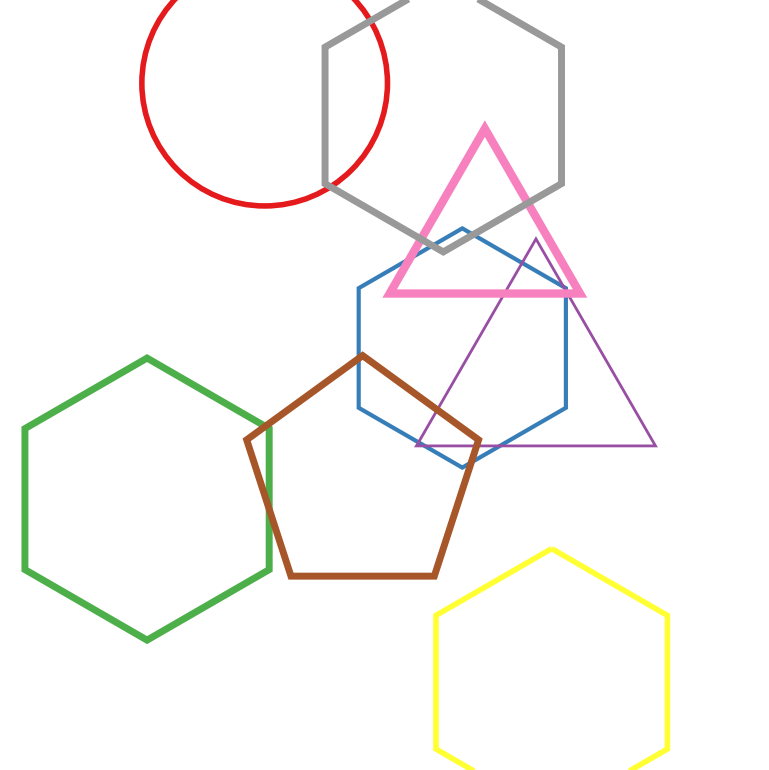[{"shape": "circle", "thickness": 2, "radius": 0.8, "center": [0.344, 0.892]}, {"shape": "hexagon", "thickness": 1.5, "radius": 0.78, "center": [0.6, 0.548]}, {"shape": "hexagon", "thickness": 2.5, "radius": 0.92, "center": [0.191, 0.352]}, {"shape": "triangle", "thickness": 1, "radius": 0.9, "center": [0.696, 0.511]}, {"shape": "hexagon", "thickness": 2, "radius": 0.87, "center": [0.716, 0.114]}, {"shape": "pentagon", "thickness": 2.5, "radius": 0.79, "center": [0.471, 0.38]}, {"shape": "triangle", "thickness": 3, "radius": 0.71, "center": [0.63, 0.69]}, {"shape": "hexagon", "thickness": 2.5, "radius": 0.89, "center": [0.576, 0.85]}]